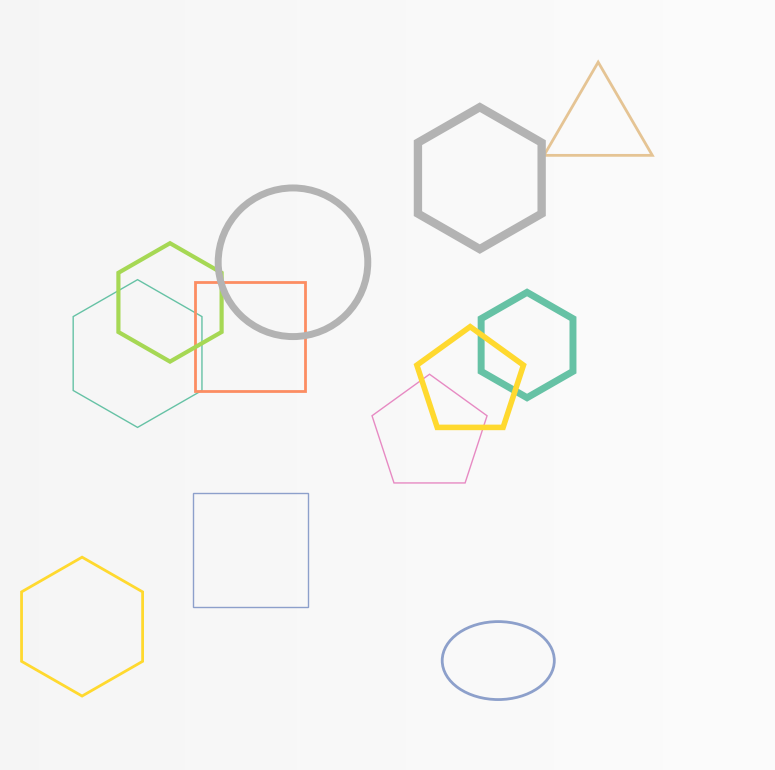[{"shape": "hexagon", "thickness": 0.5, "radius": 0.48, "center": [0.178, 0.541]}, {"shape": "hexagon", "thickness": 2.5, "radius": 0.34, "center": [0.68, 0.552]}, {"shape": "square", "thickness": 1, "radius": 0.35, "center": [0.322, 0.563]}, {"shape": "oval", "thickness": 1, "radius": 0.36, "center": [0.643, 0.142]}, {"shape": "square", "thickness": 0.5, "radius": 0.37, "center": [0.323, 0.286]}, {"shape": "pentagon", "thickness": 0.5, "radius": 0.39, "center": [0.554, 0.436]}, {"shape": "hexagon", "thickness": 1.5, "radius": 0.38, "center": [0.219, 0.607]}, {"shape": "hexagon", "thickness": 1, "radius": 0.45, "center": [0.106, 0.186]}, {"shape": "pentagon", "thickness": 2, "radius": 0.36, "center": [0.607, 0.503]}, {"shape": "triangle", "thickness": 1, "radius": 0.4, "center": [0.772, 0.839]}, {"shape": "circle", "thickness": 2.5, "radius": 0.48, "center": [0.378, 0.659]}, {"shape": "hexagon", "thickness": 3, "radius": 0.46, "center": [0.619, 0.769]}]